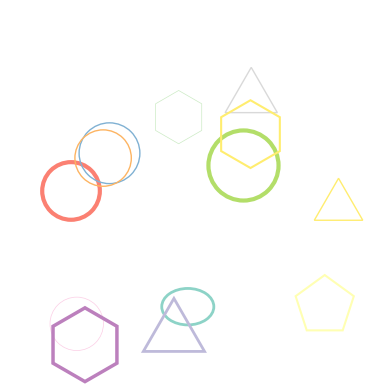[{"shape": "oval", "thickness": 2, "radius": 0.34, "center": [0.488, 0.203]}, {"shape": "pentagon", "thickness": 1.5, "radius": 0.4, "center": [0.843, 0.206]}, {"shape": "triangle", "thickness": 2, "radius": 0.46, "center": [0.452, 0.133]}, {"shape": "circle", "thickness": 3, "radius": 0.37, "center": [0.184, 0.504]}, {"shape": "circle", "thickness": 1, "radius": 0.39, "center": [0.284, 0.602]}, {"shape": "circle", "thickness": 1, "radius": 0.37, "center": [0.268, 0.589]}, {"shape": "circle", "thickness": 3, "radius": 0.46, "center": [0.632, 0.57]}, {"shape": "circle", "thickness": 0.5, "radius": 0.35, "center": [0.199, 0.159]}, {"shape": "triangle", "thickness": 1, "radius": 0.39, "center": [0.653, 0.747]}, {"shape": "hexagon", "thickness": 2.5, "radius": 0.48, "center": [0.221, 0.105]}, {"shape": "hexagon", "thickness": 0.5, "radius": 0.35, "center": [0.464, 0.696]}, {"shape": "triangle", "thickness": 1, "radius": 0.36, "center": [0.879, 0.464]}, {"shape": "hexagon", "thickness": 1.5, "radius": 0.44, "center": [0.651, 0.652]}]